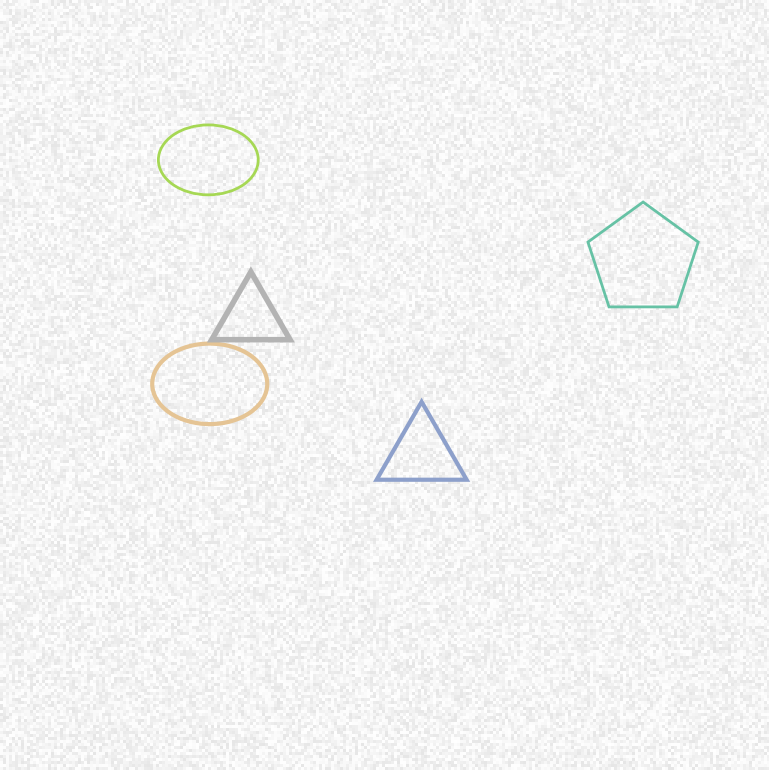[{"shape": "pentagon", "thickness": 1, "radius": 0.38, "center": [0.835, 0.662]}, {"shape": "triangle", "thickness": 1.5, "radius": 0.34, "center": [0.548, 0.411]}, {"shape": "oval", "thickness": 1, "radius": 0.32, "center": [0.271, 0.792]}, {"shape": "oval", "thickness": 1.5, "radius": 0.37, "center": [0.272, 0.502]}, {"shape": "triangle", "thickness": 2, "radius": 0.29, "center": [0.326, 0.588]}]